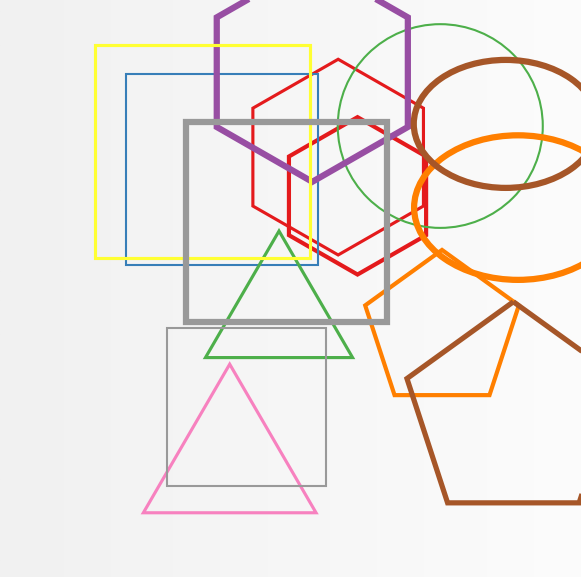[{"shape": "hexagon", "thickness": 1.5, "radius": 0.85, "center": [0.582, 0.727]}, {"shape": "hexagon", "thickness": 2, "radius": 0.68, "center": [0.615, 0.66]}, {"shape": "square", "thickness": 1, "radius": 0.83, "center": [0.382, 0.705]}, {"shape": "circle", "thickness": 1, "radius": 0.88, "center": [0.757, 0.781]}, {"shape": "triangle", "thickness": 1.5, "radius": 0.73, "center": [0.48, 0.453]}, {"shape": "hexagon", "thickness": 3, "radius": 0.95, "center": [0.537, 0.874]}, {"shape": "oval", "thickness": 3, "radius": 0.89, "center": [0.891, 0.64]}, {"shape": "pentagon", "thickness": 2, "radius": 0.69, "center": [0.76, 0.427]}, {"shape": "square", "thickness": 1.5, "radius": 0.92, "center": [0.348, 0.737]}, {"shape": "pentagon", "thickness": 2.5, "radius": 0.96, "center": [0.883, 0.284]}, {"shape": "oval", "thickness": 3, "radius": 0.79, "center": [0.87, 0.785]}, {"shape": "triangle", "thickness": 1.5, "radius": 0.86, "center": [0.395, 0.197]}, {"shape": "square", "thickness": 1, "radius": 0.68, "center": [0.424, 0.295]}, {"shape": "square", "thickness": 3, "radius": 0.87, "center": [0.494, 0.615]}]